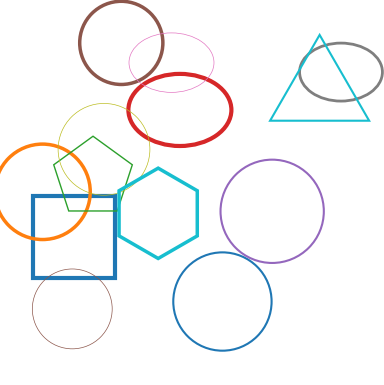[{"shape": "circle", "thickness": 1.5, "radius": 0.64, "center": [0.578, 0.217]}, {"shape": "square", "thickness": 3, "radius": 0.53, "center": [0.191, 0.384]}, {"shape": "circle", "thickness": 2.5, "radius": 0.62, "center": [0.11, 0.502]}, {"shape": "pentagon", "thickness": 1, "radius": 0.54, "center": [0.242, 0.539]}, {"shape": "oval", "thickness": 3, "radius": 0.67, "center": [0.467, 0.714]}, {"shape": "circle", "thickness": 1.5, "radius": 0.67, "center": [0.707, 0.451]}, {"shape": "circle", "thickness": 0.5, "radius": 0.52, "center": [0.188, 0.198]}, {"shape": "circle", "thickness": 2.5, "radius": 0.54, "center": [0.315, 0.889]}, {"shape": "oval", "thickness": 0.5, "radius": 0.55, "center": [0.445, 0.837]}, {"shape": "oval", "thickness": 2, "radius": 0.54, "center": [0.886, 0.813]}, {"shape": "circle", "thickness": 0.5, "radius": 0.6, "center": [0.27, 0.612]}, {"shape": "hexagon", "thickness": 2.5, "radius": 0.59, "center": [0.411, 0.446]}, {"shape": "triangle", "thickness": 1.5, "radius": 0.74, "center": [0.83, 0.761]}]